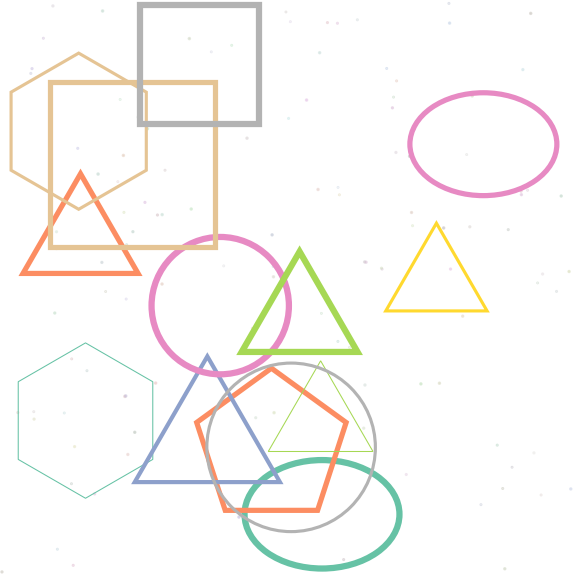[{"shape": "hexagon", "thickness": 0.5, "radius": 0.67, "center": [0.148, 0.271]}, {"shape": "oval", "thickness": 3, "radius": 0.67, "center": [0.558, 0.109]}, {"shape": "triangle", "thickness": 2.5, "radius": 0.58, "center": [0.139, 0.583]}, {"shape": "pentagon", "thickness": 2.5, "radius": 0.68, "center": [0.47, 0.226]}, {"shape": "triangle", "thickness": 2, "radius": 0.73, "center": [0.359, 0.237]}, {"shape": "circle", "thickness": 3, "radius": 0.59, "center": [0.381, 0.47]}, {"shape": "oval", "thickness": 2.5, "radius": 0.64, "center": [0.837, 0.749]}, {"shape": "triangle", "thickness": 0.5, "radius": 0.52, "center": [0.555, 0.27]}, {"shape": "triangle", "thickness": 3, "radius": 0.58, "center": [0.519, 0.448]}, {"shape": "triangle", "thickness": 1.5, "radius": 0.51, "center": [0.756, 0.511]}, {"shape": "square", "thickness": 2.5, "radius": 0.72, "center": [0.229, 0.714]}, {"shape": "hexagon", "thickness": 1.5, "radius": 0.68, "center": [0.136, 0.772]}, {"shape": "square", "thickness": 3, "radius": 0.51, "center": [0.345, 0.887]}, {"shape": "circle", "thickness": 1.5, "radius": 0.73, "center": [0.504, 0.225]}]